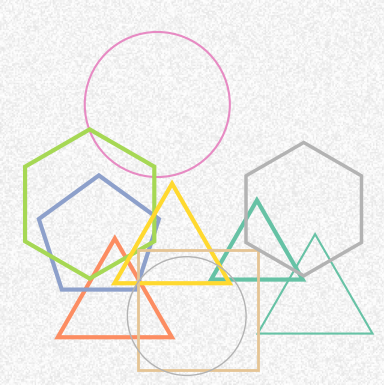[{"shape": "triangle", "thickness": 1.5, "radius": 0.86, "center": [0.818, 0.22]}, {"shape": "triangle", "thickness": 3, "radius": 0.69, "center": [0.667, 0.343]}, {"shape": "triangle", "thickness": 3, "radius": 0.86, "center": [0.298, 0.21]}, {"shape": "pentagon", "thickness": 3, "radius": 0.82, "center": [0.257, 0.38]}, {"shape": "circle", "thickness": 1.5, "radius": 0.94, "center": [0.409, 0.729]}, {"shape": "hexagon", "thickness": 3, "radius": 0.97, "center": [0.233, 0.47]}, {"shape": "triangle", "thickness": 3, "radius": 0.86, "center": [0.447, 0.351]}, {"shape": "square", "thickness": 2, "radius": 0.78, "center": [0.514, 0.196]}, {"shape": "circle", "thickness": 1, "radius": 0.77, "center": [0.485, 0.179]}, {"shape": "hexagon", "thickness": 2.5, "radius": 0.87, "center": [0.789, 0.457]}]